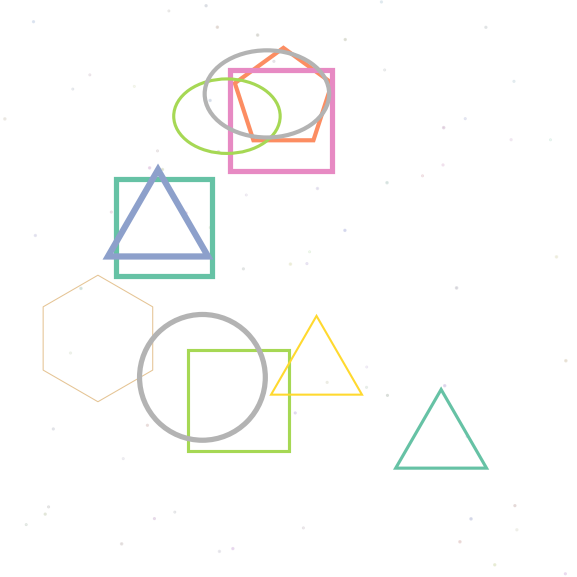[{"shape": "square", "thickness": 2.5, "radius": 0.42, "center": [0.284, 0.606]}, {"shape": "triangle", "thickness": 1.5, "radius": 0.45, "center": [0.764, 0.234]}, {"shape": "pentagon", "thickness": 2, "radius": 0.44, "center": [0.491, 0.828]}, {"shape": "triangle", "thickness": 3, "radius": 0.5, "center": [0.274, 0.605]}, {"shape": "square", "thickness": 2.5, "radius": 0.44, "center": [0.487, 0.791]}, {"shape": "square", "thickness": 1.5, "radius": 0.44, "center": [0.413, 0.306]}, {"shape": "oval", "thickness": 1.5, "radius": 0.46, "center": [0.393, 0.798]}, {"shape": "triangle", "thickness": 1, "radius": 0.45, "center": [0.548, 0.361]}, {"shape": "hexagon", "thickness": 0.5, "radius": 0.55, "center": [0.17, 0.413]}, {"shape": "oval", "thickness": 2, "radius": 0.54, "center": [0.462, 0.837]}, {"shape": "circle", "thickness": 2.5, "radius": 0.54, "center": [0.351, 0.346]}]